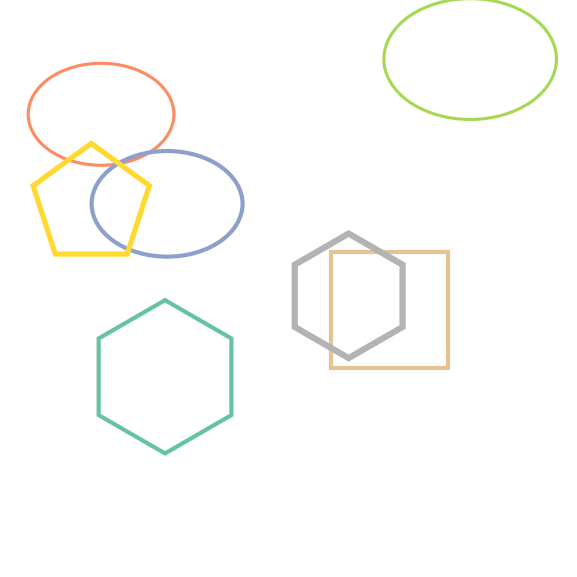[{"shape": "hexagon", "thickness": 2, "radius": 0.66, "center": [0.286, 0.347]}, {"shape": "oval", "thickness": 1.5, "radius": 0.63, "center": [0.175, 0.801]}, {"shape": "oval", "thickness": 2, "radius": 0.65, "center": [0.289, 0.646]}, {"shape": "oval", "thickness": 1.5, "radius": 0.75, "center": [0.814, 0.897]}, {"shape": "pentagon", "thickness": 2.5, "radius": 0.53, "center": [0.158, 0.645]}, {"shape": "square", "thickness": 2, "radius": 0.51, "center": [0.674, 0.462]}, {"shape": "hexagon", "thickness": 3, "radius": 0.54, "center": [0.604, 0.487]}]